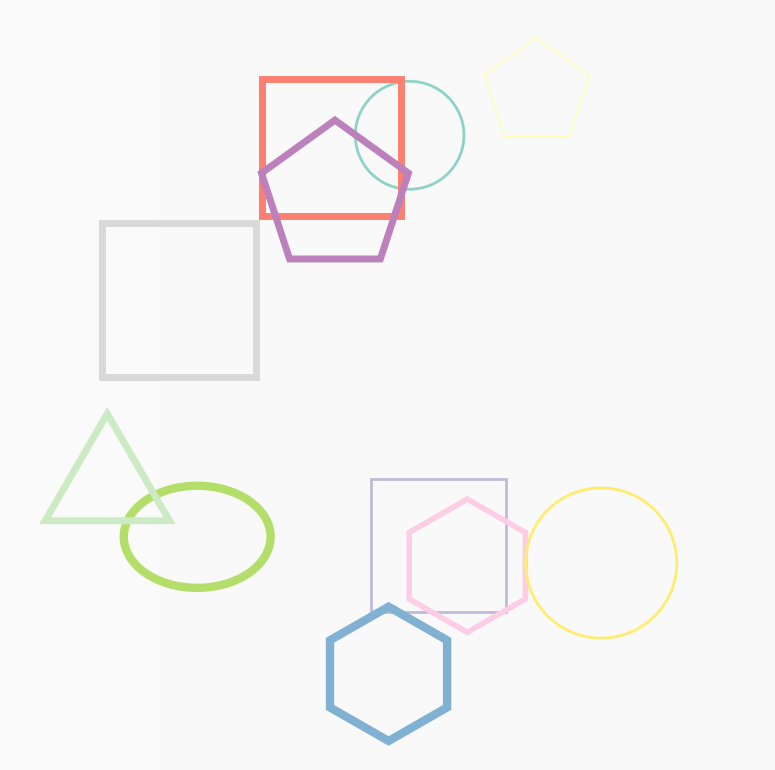[{"shape": "circle", "thickness": 1, "radius": 0.35, "center": [0.529, 0.824]}, {"shape": "pentagon", "thickness": 0.5, "radius": 0.36, "center": [0.693, 0.88]}, {"shape": "square", "thickness": 1, "radius": 0.43, "center": [0.565, 0.292]}, {"shape": "square", "thickness": 2.5, "radius": 0.45, "center": [0.428, 0.808]}, {"shape": "hexagon", "thickness": 3, "radius": 0.44, "center": [0.501, 0.125]}, {"shape": "oval", "thickness": 3, "radius": 0.47, "center": [0.254, 0.303]}, {"shape": "hexagon", "thickness": 2, "radius": 0.43, "center": [0.603, 0.265]}, {"shape": "square", "thickness": 2.5, "radius": 0.5, "center": [0.231, 0.61]}, {"shape": "pentagon", "thickness": 2.5, "radius": 0.5, "center": [0.432, 0.744]}, {"shape": "triangle", "thickness": 2.5, "radius": 0.46, "center": [0.138, 0.37]}, {"shape": "circle", "thickness": 1, "radius": 0.49, "center": [0.776, 0.269]}]